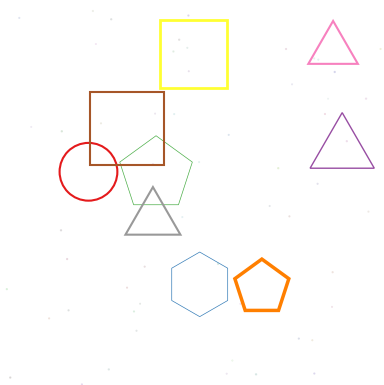[{"shape": "circle", "thickness": 1.5, "radius": 0.38, "center": [0.23, 0.554]}, {"shape": "hexagon", "thickness": 0.5, "radius": 0.42, "center": [0.519, 0.261]}, {"shape": "pentagon", "thickness": 0.5, "radius": 0.5, "center": [0.405, 0.548]}, {"shape": "triangle", "thickness": 1, "radius": 0.48, "center": [0.889, 0.611]}, {"shape": "pentagon", "thickness": 2.5, "radius": 0.37, "center": [0.68, 0.253]}, {"shape": "square", "thickness": 2, "radius": 0.44, "center": [0.503, 0.86]}, {"shape": "square", "thickness": 1.5, "radius": 0.48, "center": [0.33, 0.667]}, {"shape": "triangle", "thickness": 1.5, "radius": 0.37, "center": [0.865, 0.871]}, {"shape": "triangle", "thickness": 1.5, "radius": 0.41, "center": [0.397, 0.432]}]